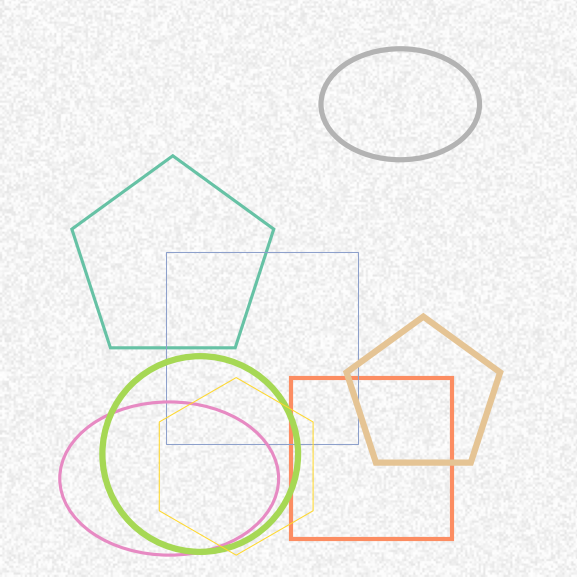[{"shape": "pentagon", "thickness": 1.5, "radius": 0.92, "center": [0.299, 0.546]}, {"shape": "square", "thickness": 2, "radius": 0.7, "center": [0.643, 0.205]}, {"shape": "square", "thickness": 0.5, "radius": 0.83, "center": [0.454, 0.396]}, {"shape": "oval", "thickness": 1.5, "radius": 0.95, "center": [0.293, 0.171]}, {"shape": "circle", "thickness": 3, "radius": 0.85, "center": [0.347, 0.213]}, {"shape": "hexagon", "thickness": 0.5, "radius": 0.77, "center": [0.409, 0.192]}, {"shape": "pentagon", "thickness": 3, "radius": 0.7, "center": [0.733, 0.311]}, {"shape": "oval", "thickness": 2.5, "radius": 0.69, "center": [0.693, 0.819]}]